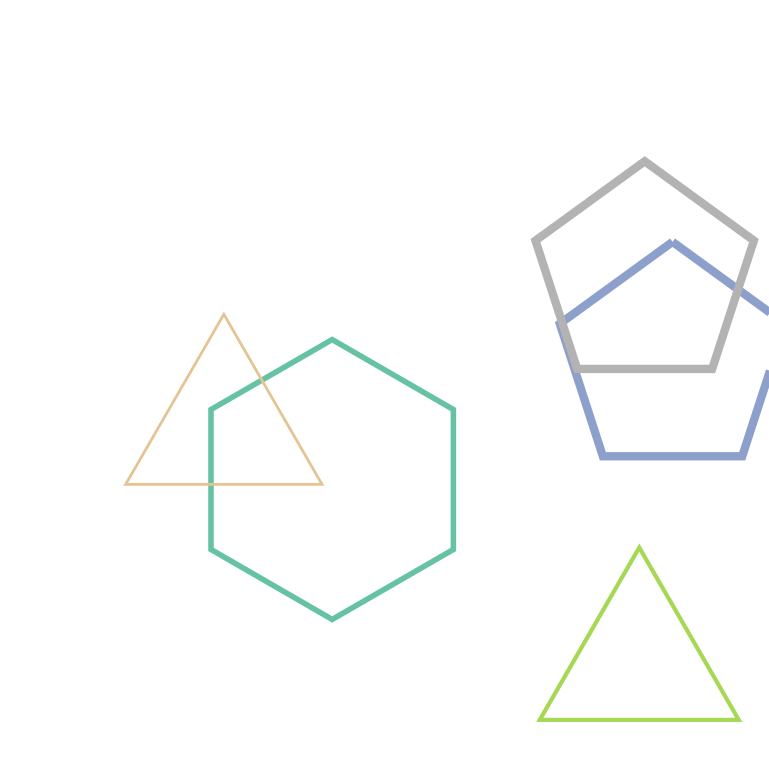[{"shape": "hexagon", "thickness": 2, "radius": 0.91, "center": [0.431, 0.377]}, {"shape": "pentagon", "thickness": 3, "radius": 0.77, "center": [0.873, 0.532]}, {"shape": "triangle", "thickness": 1.5, "radius": 0.75, "center": [0.83, 0.14]}, {"shape": "triangle", "thickness": 1, "radius": 0.74, "center": [0.291, 0.445]}, {"shape": "pentagon", "thickness": 3, "radius": 0.75, "center": [0.837, 0.641]}]